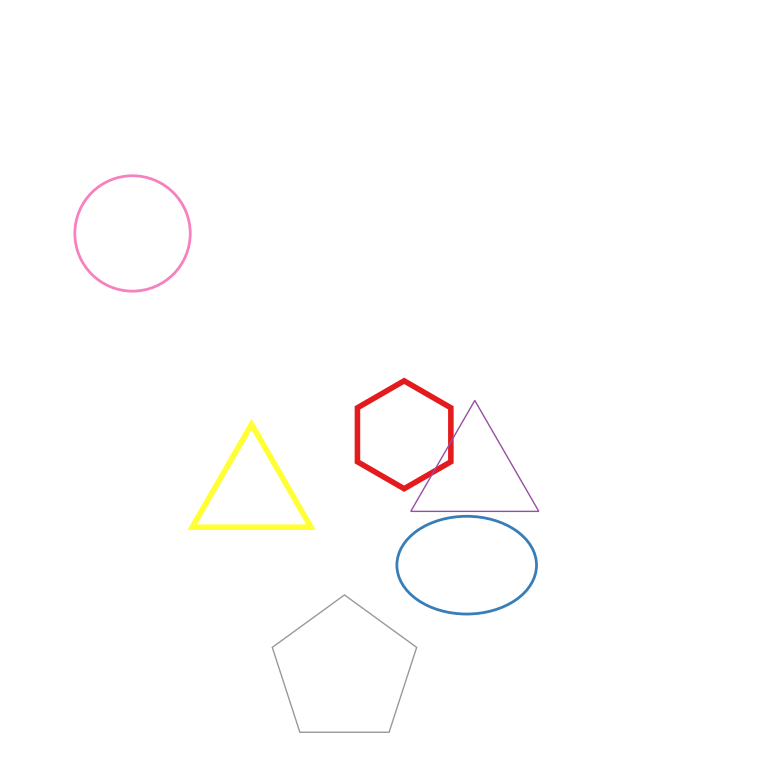[{"shape": "hexagon", "thickness": 2, "radius": 0.35, "center": [0.525, 0.435]}, {"shape": "oval", "thickness": 1, "radius": 0.45, "center": [0.606, 0.266]}, {"shape": "triangle", "thickness": 0.5, "radius": 0.48, "center": [0.617, 0.384]}, {"shape": "triangle", "thickness": 2, "radius": 0.45, "center": [0.327, 0.36]}, {"shape": "circle", "thickness": 1, "radius": 0.37, "center": [0.172, 0.697]}, {"shape": "pentagon", "thickness": 0.5, "radius": 0.49, "center": [0.447, 0.129]}]